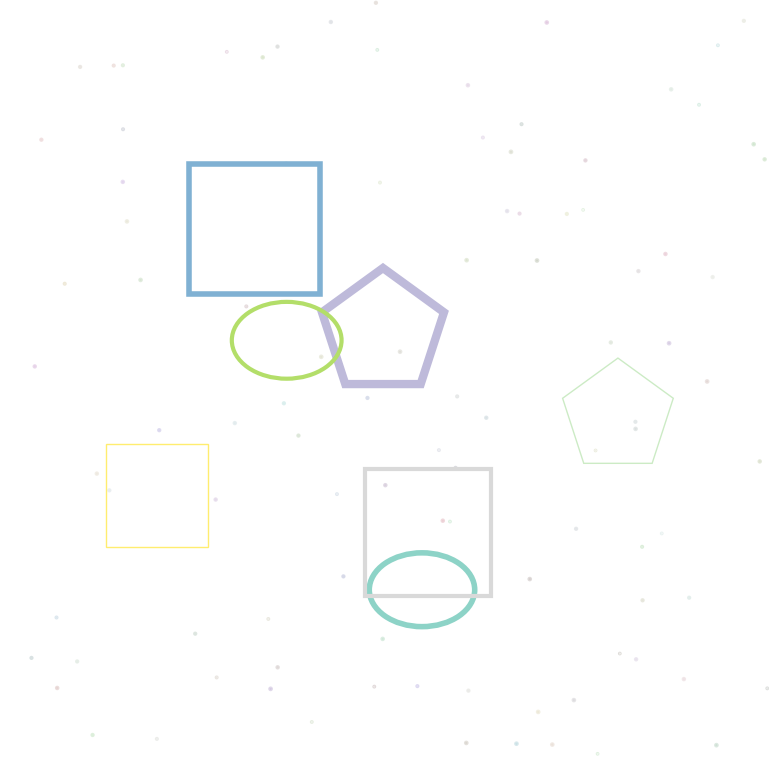[{"shape": "oval", "thickness": 2, "radius": 0.34, "center": [0.548, 0.234]}, {"shape": "pentagon", "thickness": 3, "radius": 0.42, "center": [0.497, 0.569]}, {"shape": "square", "thickness": 2, "radius": 0.42, "center": [0.331, 0.702]}, {"shape": "oval", "thickness": 1.5, "radius": 0.36, "center": [0.372, 0.558]}, {"shape": "square", "thickness": 1.5, "radius": 0.41, "center": [0.556, 0.308]}, {"shape": "pentagon", "thickness": 0.5, "radius": 0.38, "center": [0.803, 0.459]}, {"shape": "square", "thickness": 0.5, "radius": 0.33, "center": [0.204, 0.356]}]